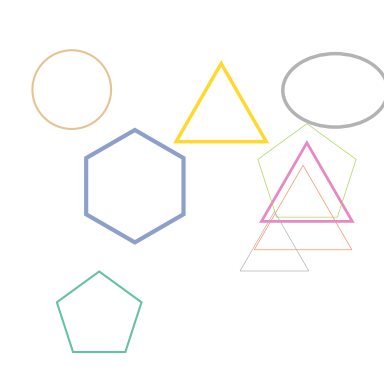[{"shape": "pentagon", "thickness": 1.5, "radius": 0.58, "center": [0.258, 0.179]}, {"shape": "triangle", "thickness": 0.5, "radius": 0.73, "center": [0.787, 0.424]}, {"shape": "hexagon", "thickness": 3, "radius": 0.73, "center": [0.35, 0.516]}, {"shape": "triangle", "thickness": 2, "radius": 0.68, "center": [0.797, 0.493]}, {"shape": "pentagon", "thickness": 0.5, "radius": 0.67, "center": [0.797, 0.545]}, {"shape": "triangle", "thickness": 2.5, "radius": 0.68, "center": [0.574, 0.7]}, {"shape": "circle", "thickness": 1.5, "radius": 0.51, "center": [0.186, 0.767]}, {"shape": "oval", "thickness": 2.5, "radius": 0.68, "center": [0.871, 0.765]}, {"shape": "triangle", "thickness": 0.5, "radius": 0.52, "center": [0.713, 0.348]}]